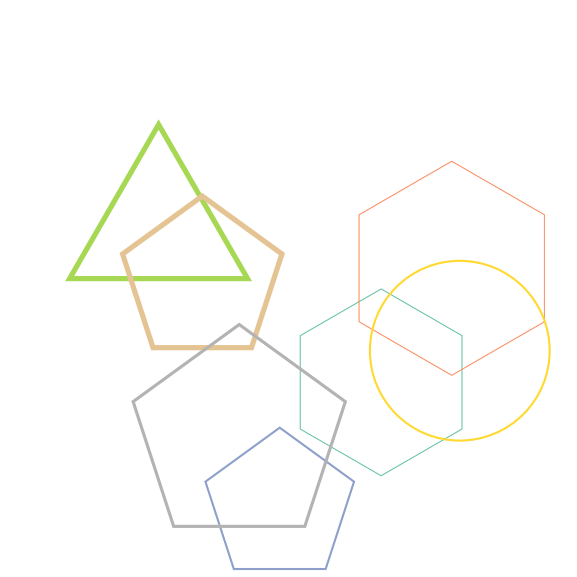[{"shape": "hexagon", "thickness": 0.5, "radius": 0.81, "center": [0.66, 0.337]}, {"shape": "hexagon", "thickness": 0.5, "radius": 0.93, "center": [0.782, 0.535]}, {"shape": "pentagon", "thickness": 1, "radius": 0.68, "center": [0.484, 0.123]}, {"shape": "triangle", "thickness": 2.5, "radius": 0.89, "center": [0.275, 0.606]}, {"shape": "circle", "thickness": 1, "radius": 0.78, "center": [0.796, 0.392]}, {"shape": "pentagon", "thickness": 2.5, "radius": 0.73, "center": [0.35, 0.514]}, {"shape": "pentagon", "thickness": 1.5, "radius": 0.97, "center": [0.414, 0.244]}]